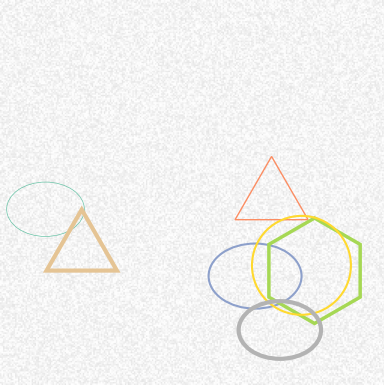[{"shape": "oval", "thickness": 0.5, "radius": 0.5, "center": [0.118, 0.456]}, {"shape": "triangle", "thickness": 1, "radius": 0.55, "center": [0.705, 0.484]}, {"shape": "oval", "thickness": 1.5, "radius": 0.6, "center": [0.663, 0.283]}, {"shape": "hexagon", "thickness": 2.5, "radius": 0.68, "center": [0.817, 0.297]}, {"shape": "circle", "thickness": 1.5, "radius": 0.64, "center": [0.783, 0.311]}, {"shape": "triangle", "thickness": 3, "radius": 0.53, "center": [0.212, 0.35]}, {"shape": "oval", "thickness": 3, "radius": 0.53, "center": [0.727, 0.143]}]